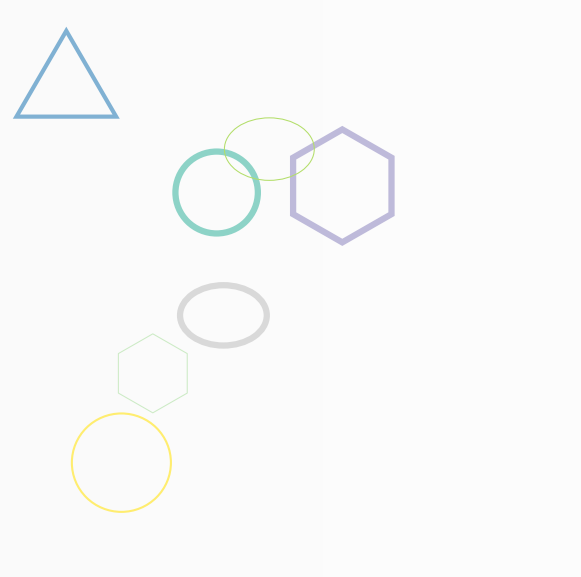[{"shape": "circle", "thickness": 3, "radius": 0.35, "center": [0.373, 0.666]}, {"shape": "hexagon", "thickness": 3, "radius": 0.49, "center": [0.589, 0.677]}, {"shape": "triangle", "thickness": 2, "radius": 0.5, "center": [0.114, 0.847]}, {"shape": "oval", "thickness": 0.5, "radius": 0.39, "center": [0.463, 0.741]}, {"shape": "oval", "thickness": 3, "radius": 0.37, "center": [0.384, 0.453]}, {"shape": "hexagon", "thickness": 0.5, "radius": 0.34, "center": [0.263, 0.353]}, {"shape": "circle", "thickness": 1, "radius": 0.43, "center": [0.209, 0.198]}]